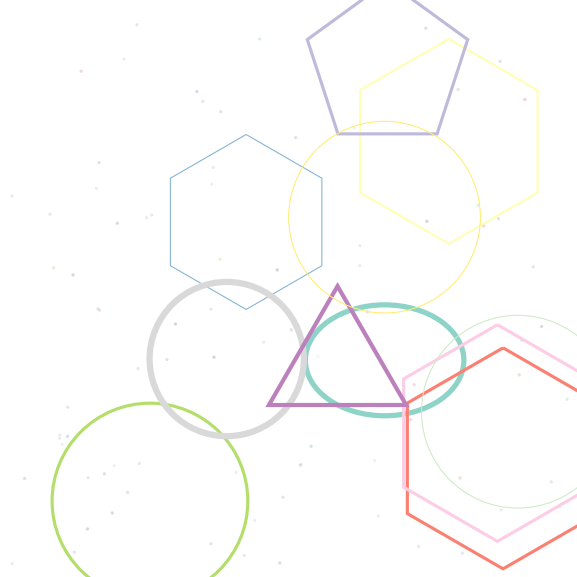[{"shape": "oval", "thickness": 2.5, "radius": 0.69, "center": [0.666, 0.375]}, {"shape": "hexagon", "thickness": 1, "radius": 0.89, "center": [0.777, 0.754]}, {"shape": "pentagon", "thickness": 1.5, "radius": 0.73, "center": [0.671, 0.885]}, {"shape": "hexagon", "thickness": 1.5, "radius": 0.96, "center": [0.871, 0.205]}, {"shape": "hexagon", "thickness": 0.5, "radius": 0.76, "center": [0.426, 0.615]}, {"shape": "circle", "thickness": 1.5, "radius": 0.85, "center": [0.26, 0.131]}, {"shape": "hexagon", "thickness": 1.5, "radius": 0.94, "center": [0.861, 0.249]}, {"shape": "circle", "thickness": 3, "radius": 0.67, "center": [0.393, 0.377]}, {"shape": "triangle", "thickness": 2, "radius": 0.69, "center": [0.584, 0.366]}, {"shape": "circle", "thickness": 0.5, "radius": 0.83, "center": [0.897, 0.286]}, {"shape": "circle", "thickness": 0.5, "radius": 0.83, "center": [0.666, 0.623]}]